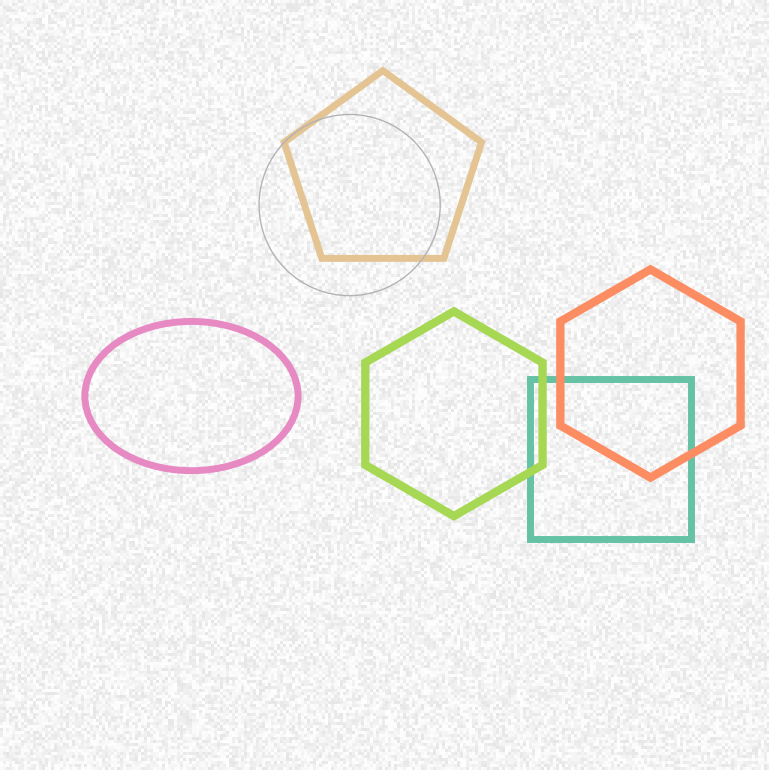[{"shape": "square", "thickness": 2.5, "radius": 0.52, "center": [0.793, 0.404]}, {"shape": "hexagon", "thickness": 3, "radius": 0.68, "center": [0.845, 0.515]}, {"shape": "oval", "thickness": 2.5, "radius": 0.69, "center": [0.249, 0.486]}, {"shape": "hexagon", "thickness": 3, "radius": 0.66, "center": [0.59, 0.463]}, {"shape": "pentagon", "thickness": 2.5, "radius": 0.67, "center": [0.497, 0.774]}, {"shape": "circle", "thickness": 0.5, "radius": 0.59, "center": [0.454, 0.734]}]